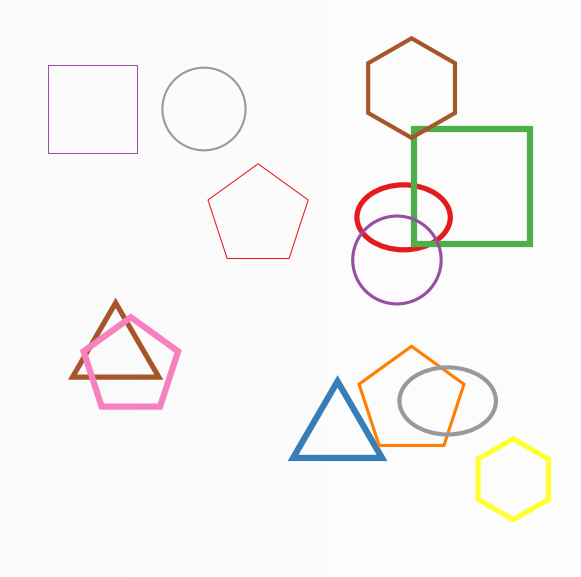[{"shape": "pentagon", "thickness": 0.5, "radius": 0.45, "center": [0.444, 0.625]}, {"shape": "oval", "thickness": 2.5, "radius": 0.4, "center": [0.694, 0.623]}, {"shape": "triangle", "thickness": 3, "radius": 0.44, "center": [0.581, 0.25]}, {"shape": "square", "thickness": 3, "radius": 0.5, "center": [0.812, 0.677]}, {"shape": "square", "thickness": 0.5, "radius": 0.38, "center": [0.16, 0.811]}, {"shape": "circle", "thickness": 1.5, "radius": 0.38, "center": [0.683, 0.549]}, {"shape": "pentagon", "thickness": 1.5, "radius": 0.47, "center": [0.708, 0.305]}, {"shape": "hexagon", "thickness": 2.5, "radius": 0.35, "center": [0.883, 0.169]}, {"shape": "triangle", "thickness": 2.5, "radius": 0.43, "center": [0.199, 0.389]}, {"shape": "hexagon", "thickness": 2, "radius": 0.43, "center": [0.708, 0.847]}, {"shape": "pentagon", "thickness": 3, "radius": 0.43, "center": [0.225, 0.364]}, {"shape": "circle", "thickness": 1, "radius": 0.36, "center": [0.351, 0.81]}, {"shape": "oval", "thickness": 2, "radius": 0.42, "center": [0.77, 0.305]}]